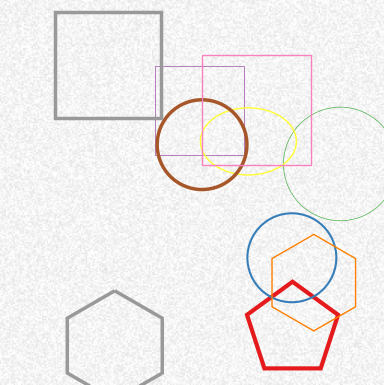[{"shape": "pentagon", "thickness": 3, "radius": 0.62, "center": [0.76, 0.144]}, {"shape": "circle", "thickness": 1.5, "radius": 0.58, "center": [0.758, 0.331]}, {"shape": "circle", "thickness": 0.5, "radius": 0.74, "center": [0.884, 0.574]}, {"shape": "square", "thickness": 0.5, "radius": 0.58, "center": [0.519, 0.713]}, {"shape": "hexagon", "thickness": 1, "radius": 0.63, "center": [0.815, 0.266]}, {"shape": "oval", "thickness": 1, "radius": 0.62, "center": [0.645, 0.633]}, {"shape": "circle", "thickness": 2.5, "radius": 0.58, "center": [0.525, 0.624]}, {"shape": "square", "thickness": 1, "radius": 0.71, "center": [0.666, 0.714]}, {"shape": "square", "thickness": 2.5, "radius": 0.69, "center": [0.28, 0.831]}, {"shape": "hexagon", "thickness": 2.5, "radius": 0.71, "center": [0.298, 0.102]}]